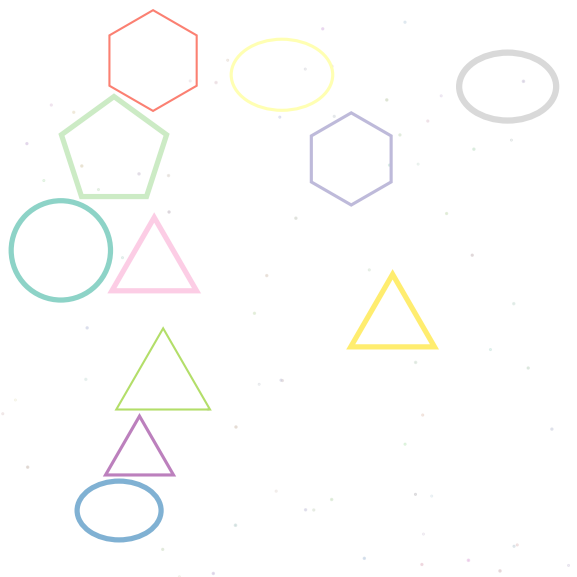[{"shape": "circle", "thickness": 2.5, "radius": 0.43, "center": [0.105, 0.566]}, {"shape": "oval", "thickness": 1.5, "radius": 0.44, "center": [0.488, 0.87]}, {"shape": "hexagon", "thickness": 1.5, "radius": 0.4, "center": [0.608, 0.724]}, {"shape": "hexagon", "thickness": 1, "radius": 0.44, "center": [0.265, 0.894]}, {"shape": "oval", "thickness": 2.5, "radius": 0.36, "center": [0.206, 0.115]}, {"shape": "triangle", "thickness": 1, "radius": 0.47, "center": [0.282, 0.337]}, {"shape": "triangle", "thickness": 2.5, "radius": 0.42, "center": [0.267, 0.538]}, {"shape": "oval", "thickness": 3, "radius": 0.42, "center": [0.879, 0.849]}, {"shape": "triangle", "thickness": 1.5, "radius": 0.34, "center": [0.242, 0.211]}, {"shape": "pentagon", "thickness": 2.5, "radius": 0.48, "center": [0.197, 0.736]}, {"shape": "triangle", "thickness": 2.5, "radius": 0.42, "center": [0.68, 0.44]}]